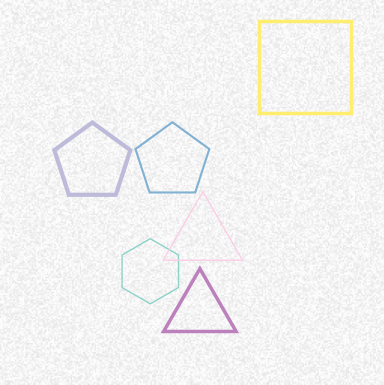[{"shape": "hexagon", "thickness": 1, "radius": 0.42, "center": [0.39, 0.295]}, {"shape": "pentagon", "thickness": 3, "radius": 0.52, "center": [0.24, 0.578]}, {"shape": "pentagon", "thickness": 1.5, "radius": 0.5, "center": [0.448, 0.582]}, {"shape": "triangle", "thickness": 1, "radius": 0.59, "center": [0.527, 0.384]}, {"shape": "triangle", "thickness": 2.5, "radius": 0.54, "center": [0.519, 0.193]}, {"shape": "square", "thickness": 2.5, "radius": 0.59, "center": [0.792, 0.826]}]